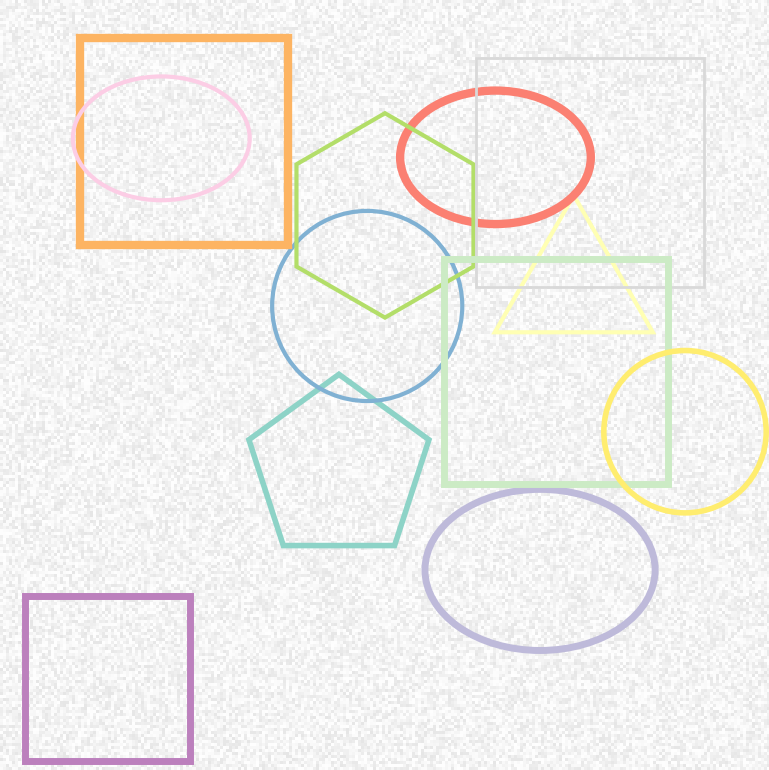[{"shape": "pentagon", "thickness": 2, "radius": 0.61, "center": [0.44, 0.391]}, {"shape": "triangle", "thickness": 1.5, "radius": 0.59, "center": [0.745, 0.628]}, {"shape": "oval", "thickness": 2.5, "radius": 0.75, "center": [0.701, 0.26]}, {"shape": "oval", "thickness": 3, "radius": 0.62, "center": [0.643, 0.796]}, {"shape": "circle", "thickness": 1.5, "radius": 0.62, "center": [0.477, 0.603]}, {"shape": "square", "thickness": 3, "radius": 0.67, "center": [0.239, 0.816]}, {"shape": "hexagon", "thickness": 1.5, "radius": 0.66, "center": [0.5, 0.72]}, {"shape": "oval", "thickness": 1.5, "radius": 0.57, "center": [0.209, 0.82]}, {"shape": "square", "thickness": 1, "radius": 0.74, "center": [0.766, 0.776]}, {"shape": "square", "thickness": 2.5, "radius": 0.54, "center": [0.139, 0.119]}, {"shape": "square", "thickness": 2.5, "radius": 0.73, "center": [0.722, 0.517]}, {"shape": "circle", "thickness": 2, "radius": 0.53, "center": [0.89, 0.439]}]